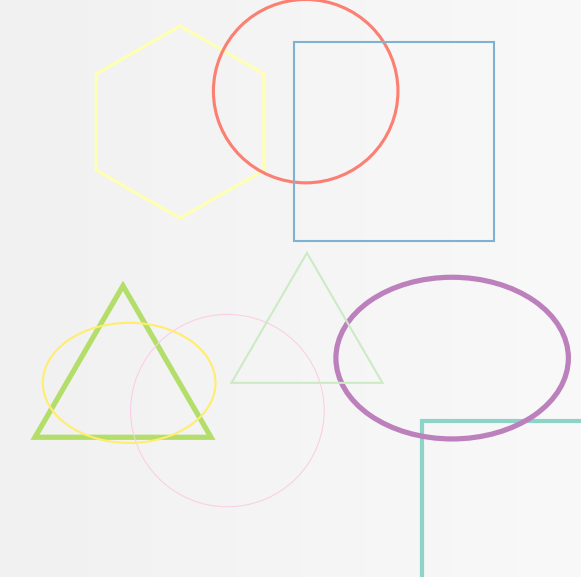[{"shape": "square", "thickness": 2, "radius": 0.72, "center": [0.871, 0.125]}, {"shape": "hexagon", "thickness": 1.5, "radius": 0.83, "center": [0.31, 0.788]}, {"shape": "circle", "thickness": 1.5, "radius": 0.79, "center": [0.526, 0.841]}, {"shape": "square", "thickness": 1, "radius": 0.86, "center": [0.677, 0.754]}, {"shape": "triangle", "thickness": 2.5, "radius": 0.87, "center": [0.212, 0.329]}, {"shape": "circle", "thickness": 0.5, "radius": 0.83, "center": [0.391, 0.288]}, {"shape": "oval", "thickness": 2.5, "radius": 1.0, "center": [0.778, 0.379]}, {"shape": "triangle", "thickness": 1, "radius": 0.75, "center": [0.528, 0.411]}, {"shape": "oval", "thickness": 1, "radius": 0.74, "center": [0.222, 0.336]}]